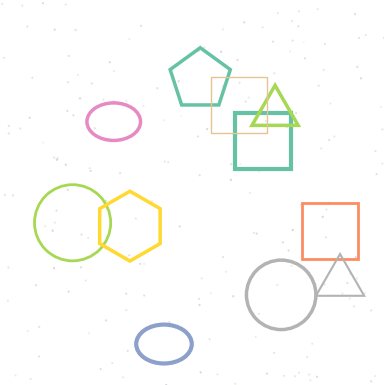[{"shape": "pentagon", "thickness": 2.5, "radius": 0.41, "center": [0.52, 0.794]}, {"shape": "square", "thickness": 3, "radius": 0.36, "center": [0.683, 0.633]}, {"shape": "square", "thickness": 2, "radius": 0.36, "center": [0.858, 0.399]}, {"shape": "oval", "thickness": 3, "radius": 0.36, "center": [0.426, 0.106]}, {"shape": "oval", "thickness": 2.5, "radius": 0.35, "center": [0.295, 0.684]}, {"shape": "circle", "thickness": 2, "radius": 0.49, "center": [0.189, 0.421]}, {"shape": "triangle", "thickness": 2.5, "radius": 0.35, "center": [0.714, 0.709]}, {"shape": "hexagon", "thickness": 2.5, "radius": 0.45, "center": [0.337, 0.413]}, {"shape": "square", "thickness": 1, "radius": 0.36, "center": [0.621, 0.728]}, {"shape": "triangle", "thickness": 1.5, "radius": 0.36, "center": [0.883, 0.268]}, {"shape": "circle", "thickness": 2.5, "radius": 0.45, "center": [0.73, 0.234]}]